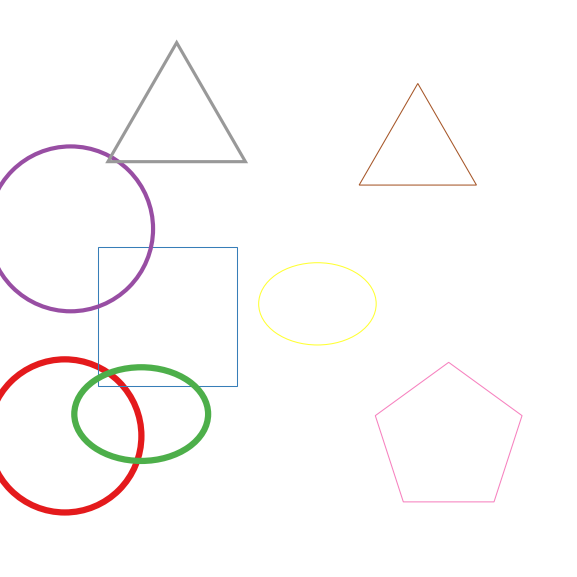[{"shape": "circle", "thickness": 3, "radius": 0.66, "center": [0.112, 0.244]}, {"shape": "square", "thickness": 0.5, "radius": 0.6, "center": [0.29, 0.451]}, {"shape": "oval", "thickness": 3, "radius": 0.58, "center": [0.245, 0.282]}, {"shape": "circle", "thickness": 2, "radius": 0.71, "center": [0.122, 0.603]}, {"shape": "oval", "thickness": 0.5, "radius": 0.51, "center": [0.55, 0.473]}, {"shape": "triangle", "thickness": 0.5, "radius": 0.59, "center": [0.723, 0.737]}, {"shape": "pentagon", "thickness": 0.5, "radius": 0.67, "center": [0.777, 0.238]}, {"shape": "triangle", "thickness": 1.5, "radius": 0.69, "center": [0.306, 0.788]}]